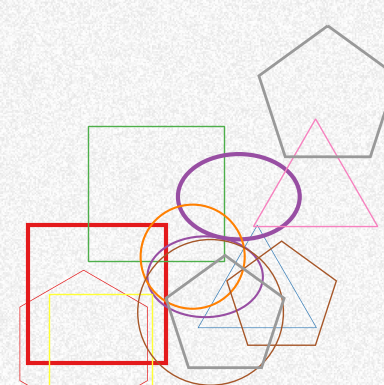[{"shape": "hexagon", "thickness": 0.5, "radius": 0.96, "center": [0.217, 0.107]}, {"shape": "square", "thickness": 3, "radius": 0.9, "center": [0.253, 0.236]}, {"shape": "triangle", "thickness": 0.5, "radius": 0.89, "center": [0.668, 0.237]}, {"shape": "square", "thickness": 1, "radius": 0.88, "center": [0.406, 0.498]}, {"shape": "oval", "thickness": 1.5, "radius": 0.75, "center": [0.533, 0.281]}, {"shape": "oval", "thickness": 3, "radius": 0.79, "center": [0.62, 0.489]}, {"shape": "circle", "thickness": 1.5, "radius": 0.68, "center": [0.5, 0.333]}, {"shape": "square", "thickness": 1, "radius": 0.67, "center": [0.261, 0.102]}, {"shape": "pentagon", "thickness": 1, "radius": 0.75, "center": [0.732, 0.224]}, {"shape": "circle", "thickness": 1, "radius": 0.95, "center": [0.547, 0.189]}, {"shape": "triangle", "thickness": 1, "radius": 0.93, "center": [0.82, 0.505]}, {"shape": "pentagon", "thickness": 2, "radius": 0.94, "center": [0.851, 0.745]}, {"shape": "pentagon", "thickness": 2, "radius": 0.81, "center": [0.585, 0.175]}]